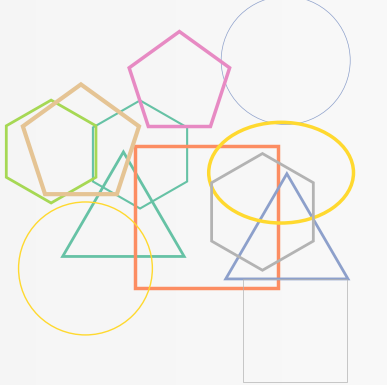[{"shape": "triangle", "thickness": 2, "radius": 0.9, "center": [0.318, 0.424]}, {"shape": "hexagon", "thickness": 1.5, "radius": 0.7, "center": [0.361, 0.599]}, {"shape": "square", "thickness": 2.5, "radius": 0.92, "center": [0.532, 0.437]}, {"shape": "circle", "thickness": 0.5, "radius": 0.83, "center": [0.737, 0.843]}, {"shape": "triangle", "thickness": 2, "radius": 0.91, "center": [0.74, 0.367]}, {"shape": "pentagon", "thickness": 2.5, "radius": 0.68, "center": [0.463, 0.782]}, {"shape": "hexagon", "thickness": 2, "radius": 0.67, "center": [0.132, 0.606]}, {"shape": "circle", "thickness": 1, "radius": 0.86, "center": [0.221, 0.303]}, {"shape": "oval", "thickness": 2.5, "radius": 0.93, "center": [0.725, 0.551]}, {"shape": "pentagon", "thickness": 3, "radius": 0.79, "center": [0.209, 0.623]}, {"shape": "square", "thickness": 0.5, "radius": 0.67, "center": [0.762, 0.142]}, {"shape": "hexagon", "thickness": 2, "radius": 0.76, "center": [0.677, 0.45]}]